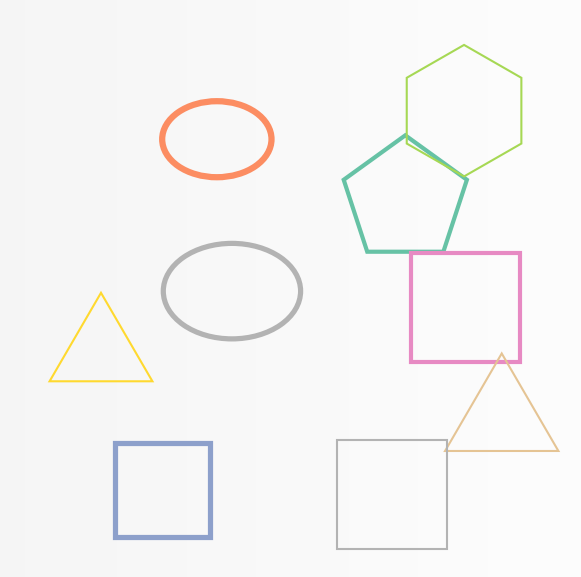[{"shape": "pentagon", "thickness": 2, "radius": 0.56, "center": [0.697, 0.653]}, {"shape": "oval", "thickness": 3, "radius": 0.47, "center": [0.373, 0.758]}, {"shape": "square", "thickness": 2.5, "radius": 0.41, "center": [0.279, 0.15]}, {"shape": "square", "thickness": 2, "radius": 0.47, "center": [0.801, 0.467]}, {"shape": "hexagon", "thickness": 1, "radius": 0.57, "center": [0.798, 0.807]}, {"shape": "triangle", "thickness": 1, "radius": 0.51, "center": [0.174, 0.39]}, {"shape": "triangle", "thickness": 1, "radius": 0.56, "center": [0.863, 0.274]}, {"shape": "square", "thickness": 1, "radius": 0.47, "center": [0.674, 0.143]}, {"shape": "oval", "thickness": 2.5, "radius": 0.59, "center": [0.399, 0.495]}]